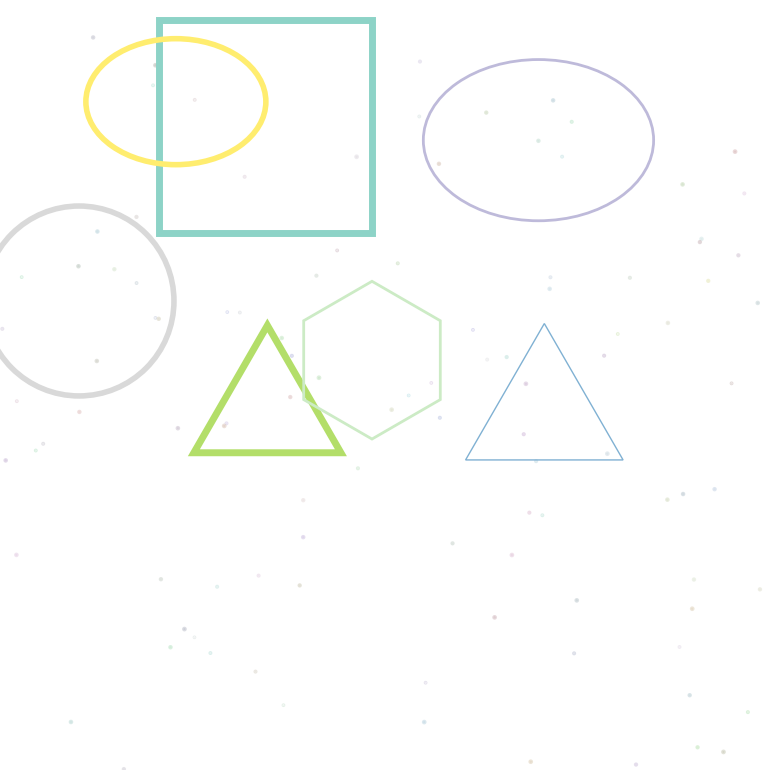[{"shape": "square", "thickness": 2.5, "radius": 0.69, "center": [0.344, 0.835]}, {"shape": "oval", "thickness": 1, "radius": 0.75, "center": [0.699, 0.818]}, {"shape": "triangle", "thickness": 0.5, "radius": 0.59, "center": [0.707, 0.462]}, {"shape": "triangle", "thickness": 2.5, "radius": 0.55, "center": [0.347, 0.467]}, {"shape": "circle", "thickness": 2, "radius": 0.62, "center": [0.103, 0.609]}, {"shape": "hexagon", "thickness": 1, "radius": 0.51, "center": [0.483, 0.532]}, {"shape": "oval", "thickness": 2, "radius": 0.58, "center": [0.228, 0.868]}]